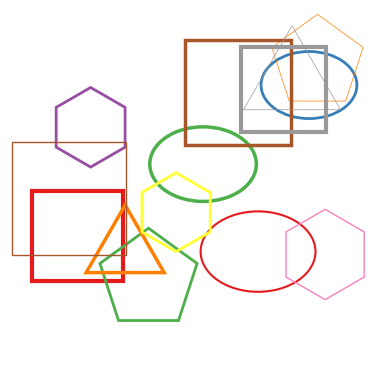[{"shape": "square", "thickness": 3, "radius": 0.59, "center": [0.201, 0.387]}, {"shape": "oval", "thickness": 1.5, "radius": 0.75, "center": [0.67, 0.347]}, {"shape": "oval", "thickness": 2, "radius": 0.62, "center": [0.803, 0.779]}, {"shape": "pentagon", "thickness": 2, "radius": 0.66, "center": [0.386, 0.275]}, {"shape": "oval", "thickness": 2.5, "radius": 0.69, "center": [0.527, 0.574]}, {"shape": "hexagon", "thickness": 2, "radius": 0.52, "center": [0.235, 0.669]}, {"shape": "pentagon", "thickness": 0.5, "radius": 0.62, "center": [0.825, 0.838]}, {"shape": "triangle", "thickness": 2.5, "radius": 0.58, "center": [0.325, 0.35]}, {"shape": "hexagon", "thickness": 2, "radius": 0.51, "center": [0.457, 0.449]}, {"shape": "square", "thickness": 2.5, "radius": 0.68, "center": [0.619, 0.759]}, {"shape": "square", "thickness": 1, "radius": 0.74, "center": [0.179, 0.484]}, {"shape": "hexagon", "thickness": 1, "radius": 0.59, "center": [0.844, 0.339]}, {"shape": "triangle", "thickness": 0.5, "radius": 0.73, "center": [0.758, 0.788]}, {"shape": "square", "thickness": 3, "radius": 0.55, "center": [0.737, 0.768]}]